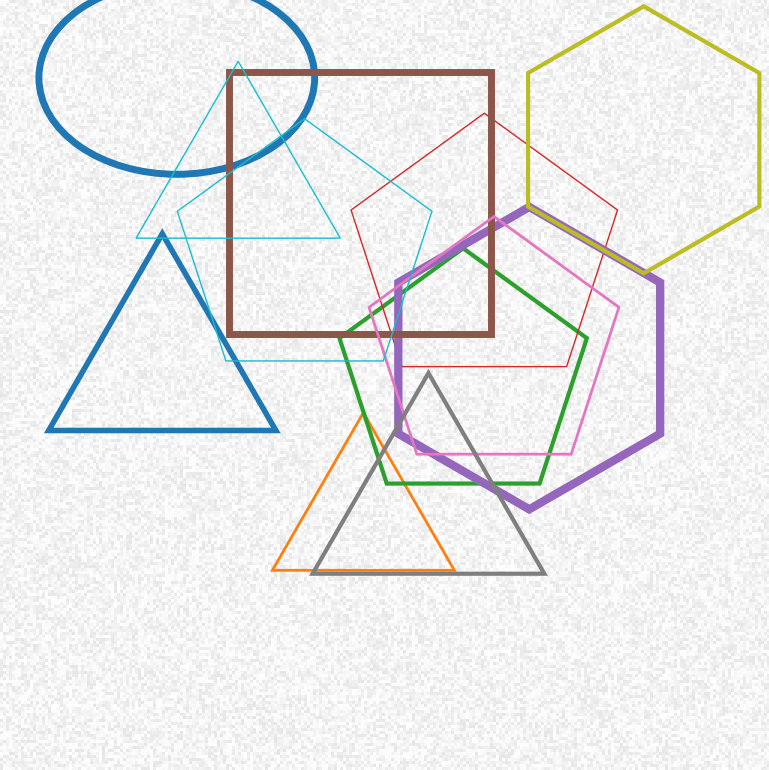[{"shape": "oval", "thickness": 2.5, "radius": 0.9, "center": [0.23, 0.899]}, {"shape": "triangle", "thickness": 2, "radius": 0.85, "center": [0.211, 0.526]}, {"shape": "triangle", "thickness": 1, "radius": 0.68, "center": [0.472, 0.328]}, {"shape": "pentagon", "thickness": 1.5, "radius": 0.84, "center": [0.602, 0.509]}, {"shape": "pentagon", "thickness": 0.5, "radius": 0.91, "center": [0.629, 0.671]}, {"shape": "hexagon", "thickness": 3, "radius": 0.98, "center": [0.687, 0.535]}, {"shape": "square", "thickness": 2.5, "radius": 0.85, "center": [0.468, 0.737]}, {"shape": "pentagon", "thickness": 1, "radius": 0.85, "center": [0.642, 0.548]}, {"shape": "triangle", "thickness": 1.5, "radius": 0.87, "center": [0.556, 0.342]}, {"shape": "hexagon", "thickness": 1.5, "radius": 0.87, "center": [0.836, 0.818]}, {"shape": "triangle", "thickness": 0.5, "radius": 0.77, "center": [0.309, 0.767]}, {"shape": "pentagon", "thickness": 0.5, "radius": 0.87, "center": [0.396, 0.672]}]